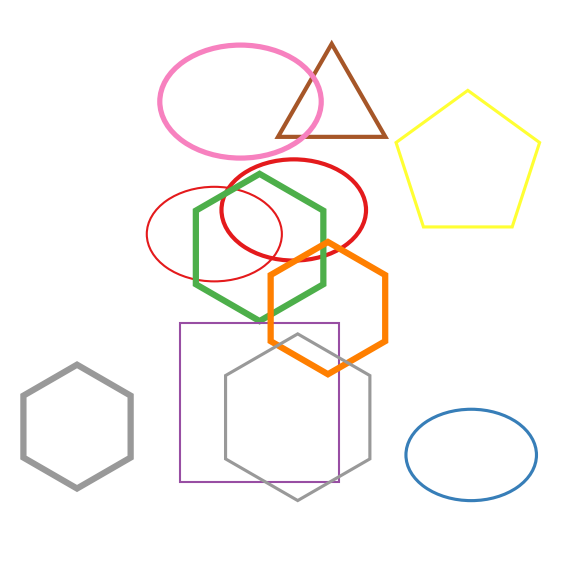[{"shape": "oval", "thickness": 2, "radius": 0.63, "center": [0.509, 0.636]}, {"shape": "oval", "thickness": 1, "radius": 0.58, "center": [0.371, 0.594]}, {"shape": "oval", "thickness": 1.5, "radius": 0.57, "center": [0.816, 0.211]}, {"shape": "hexagon", "thickness": 3, "radius": 0.64, "center": [0.45, 0.571]}, {"shape": "square", "thickness": 1, "radius": 0.69, "center": [0.45, 0.302]}, {"shape": "hexagon", "thickness": 3, "radius": 0.57, "center": [0.568, 0.466]}, {"shape": "pentagon", "thickness": 1.5, "radius": 0.65, "center": [0.81, 0.712]}, {"shape": "triangle", "thickness": 2, "radius": 0.54, "center": [0.574, 0.816]}, {"shape": "oval", "thickness": 2.5, "radius": 0.7, "center": [0.416, 0.823]}, {"shape": "hexagon", "thickness": 1.5, "radius": 0.72, "center": [0.516, 0.277]}, {"shape": "hexagon", "thickness": 3, "radius": 0.54, "center": [0.133, 0.26]}]